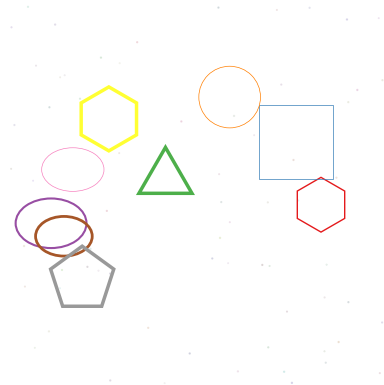[{"shape": "hexagon", "thickness": 1, "radius": 0.36, "center": [0.834, 0.468]}, {"shape": "square", "thickness": 0.5, "radius": 0.48, "center": [0.769, 0.63]}, {"shape": "triangle", "thickness": 2.5, "radius": 0.4, "center": [0.43, 0.538]}, {"shape": "oval", "thickness": 1.5, "radius": 0.46, "center": [0.133, 0.42]}, {"shape": "circle", "thickness": 0.5, "radius": 0.4, "center": [0.597, 0.748]}, {"shape": "hexagon", "thickness": 2.5, "radius": 0.42, "center": [0.283, 0.691]}, {"shape": "oval", "thickness": 2, "radius": 0.37, "center": [0.166, 0.386]}, {"shape": "oval", "thickness": 0.5, "radius": 0.4, "center": [0.189, 0.56]}, {"shape": "pentagon", "thickness": 2.5, "radius": 0.43, "center": [0.213, 0.274]}]